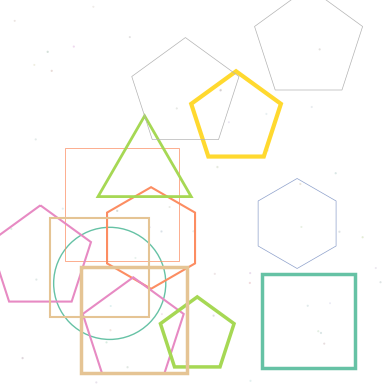[{"shape": "circle", "thickness": 1, "radius": 0.73, "center": [0.285, 0.264]}, {"shape": "square", "thickness": 2.5, "radius": 0.61, "center": [0.801, 0.167]}, {"shape": "square", "thickness": 0.5, "radius": 0.74, "center": [0.317, 0.469]}, {"shape": "hexagon", "thickness": 1.5, "radius": 0.66, "center": [0.392, 0.382]}, {"shape": "hexagon", "thickness": 0.5, "radius": 0.58, "center": [0.772, 0.42]}, {"shape": "pentagon", "thickness": 1.5, "radius": 0.69, "center": [0.105, 0.328]}, {"shape": "pentagon", "thickness": 1.5, "radius": 0.69, "center": [0.346, 0.142]}, {"shape": "triangle", "thickness": 2, "radius": 0.7, "center": [0.376, 0.559]}, {"shape": "pentagon", "thickness": 2.5, "radius": 0.5, "center": [0.512, 0.128]}, {"shape": "pentagon", "thickness": 3, "radius": 0.61, "center": [0.613, 0.692]}, {"shape": "square", "thickness": 1.5, "radius": 0.64, "center": [0.257, 0.306]}, {"shape": "square", "thickness": 2.5, "radius": 0.69, "center": [0.347, 0.169]}, {"shape": "pentagon", "thickness": 0.5, "radius": 0.74, "center": [0.802, 0.886]}, {"shape": "pentagon", "thickness": 0.5, "radius": 0.73, "center": [0.482, 0.756]}]